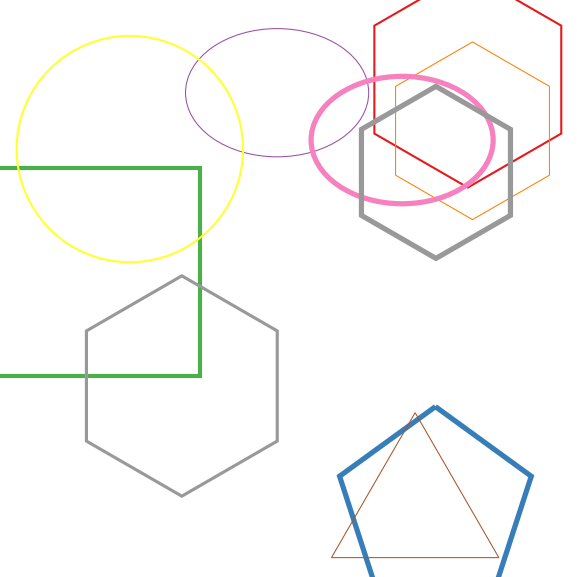[{"shape": "hexagon", "thickness": 1, "radius": 0.93, "center": [0.81, 0.861]}, {"shape": "pentagon", "thickness": 2.5, "radius": 0.87, "center": [0.754, 0.121]}, {"shape": "square", "thickness": 2, "radius": 0.9, "center": [0.166, 0.528]}, {"shape": "oval", "thickness": 0.5, "radius": 0.79, "center": [0.48, 0.839]}, {"shape": "hexagon", "thickness": 0.5, "radius": 0.77, "center": [0.818, 0.773]}, {"shape": "circle", "thickness": 1, "radius": 0.98, "center": [0.225, 0.741]}, {"shape": "triangle", "thickness": 0.5, "radius": 0.84, "center": [0.719, 0.117]}, {"shape": "oval", "thickness": 2.5, "radius": 0.79, "center": [0.696, 0.757]}, {"shape": "hexagon", "thickness": 1.5, "radius": 0.95, "center": [0.315, 0.331]}, {"shape": "hexagon", "thickness": 2.5, "radius": 0.74, "center": [0.755, 0.701]}]